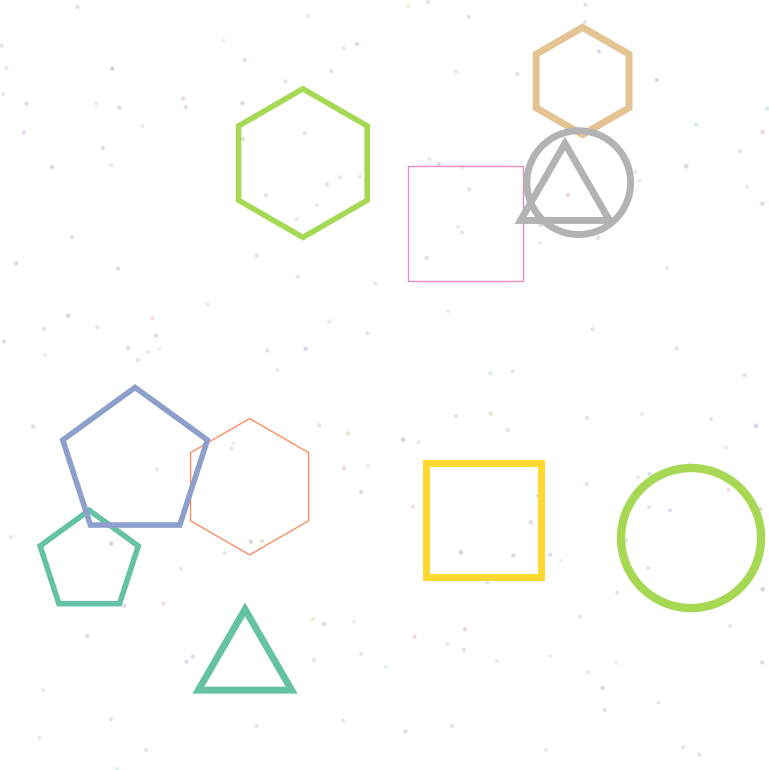[{"shape": "triangle", "thickness": 2.5, "radius": 0.35, "center": [0.318, 0.139]}, {"shape": "pentagon", "thickness": 2, "radius": 0.34, "center": [0.116, 0.27]}, {"shape": "hexagon", "thickness": 0.5, "radius": 0.44, "center": [0.324, 0.368]}, {"shape": "pentagon", "thickness": 2, "radius": 0.49, "center": [0.175, 0.398]}, {"shape": "square", "thickness": 0.5, "radius": 0.37, "center": [0.605, 0.71]}, {"shape": "circle", "thickness": 3, "radius": 0.45, "center": [0.897, 0.301]}, {"shape": "hexagon", "thickness": 2, "radius": 0.48, "center": [0.393, 0.788]}, {"shape": "square", "thickness": 2.5, "radius": 0.37, "center": [0.628, 0.325]}, {"shape": "hexagon", "thickness": 2.5, "radius": 0.35, "center": [0.757, 0.895]}, {"shape": "circle", "thickness": 2.5, "radius": 0.34, "center": [0.752, 0.763]}, {"shape": "triangle", "thickness": 2.5, "radius": 0.33, "center": [0.734, 0.747]}]